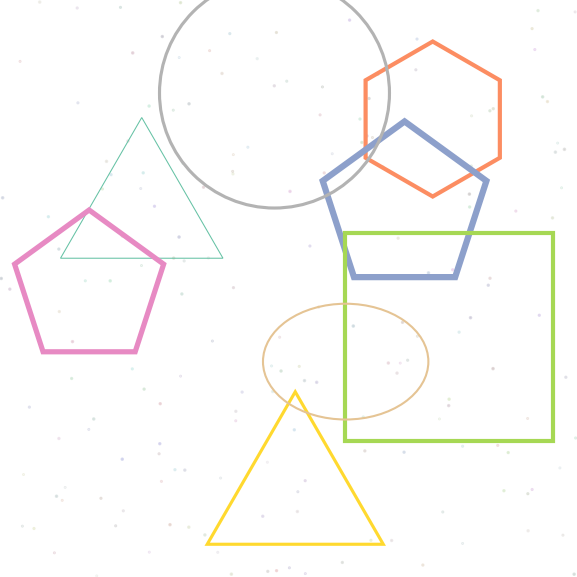[{"shape": "triangle", "thickness": 0.5, "radius": 0.81, "center": [0.245, 0.633]}, {"shape": "hexagon", "thickness": 2, "radius": 0.67, "center": [0.749, 0.793]}, {"shape": "pentagon", "thickness": 3, "radius": 0.75, "center": [0.701, 0.64]}, {"shape": "pentagon", "thickness": 2.5, "radius": 0.68, "center": [0.154, 0.5]}, {"shape": "square", "thickness": 2, "radius": 0.9, "center": [0.778, 0.416]}, {"shape": "triangle", "thickness": 1.5, "radius": 0.88, "center": [0.511, 0.145]}, {"shape": "oval", "thickness": 1, "radius": 0.72, "center": [0.599, 0.373]}, {"shape": "circle", "thickness": 1.5, "radius": 1.0, "center": [0.475, 0.838]}]